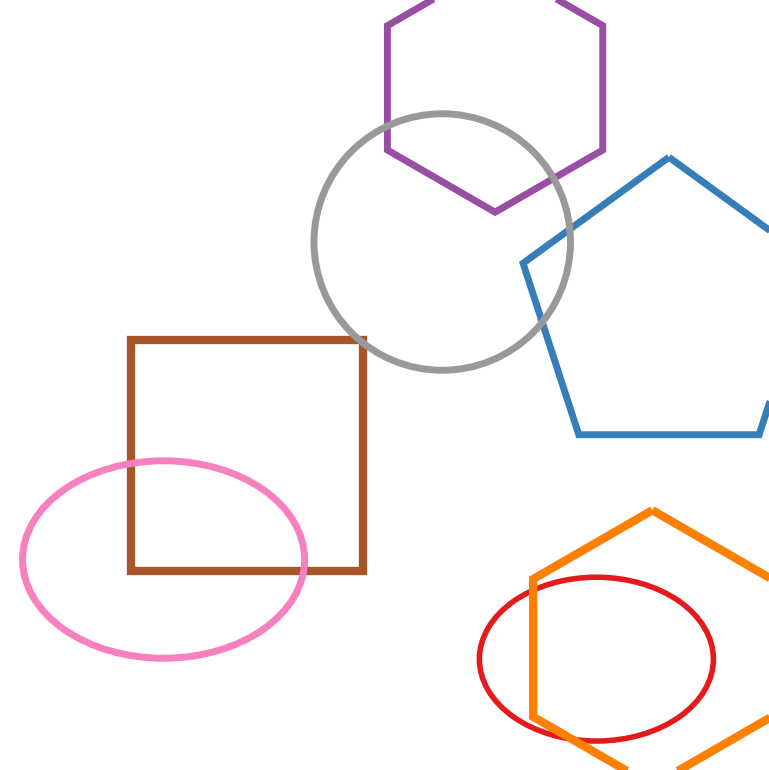[{"shape": "oval", "thickness": 2, "radius": 0.76, "center": [0.775, 0.144]}, {"shape": "pentagon", "thickness": 2.5, "radius": 1.0, "center": [0.869, 0.597]}, {"shape": "hexagon", "thickness": 2.5, "radius": 0.81, "center": [0.643, 0.886]}, {"shape": "hexagon", "thickness": 3, "radius": 0.89, "center": [0.847, 0.159]}, {"shape": "square", "thickness": 3, "radius": 0.75, "center": [0.321, 0.409]}, {"shape": "oval", "thickness": 2.5, "radius": 0.92, "center": [0.212, 0.273]}, {"shape": "circle", "thickness": 2.5, "radius": 0.83, "center": [0.574, 0.686]}]